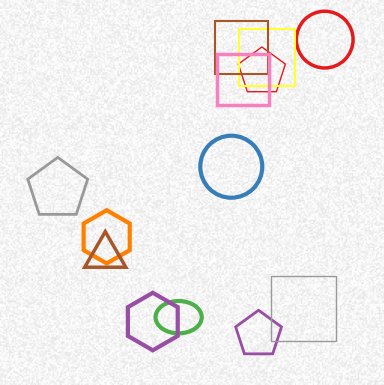[{"shape": "pentagon", "thickness": 1, "radius": 0.32, "center": [0.68, 0.814]}, {"shape": "circle", "thickness": 2.5, "radius": 0.37, "center": [0.843, 0.897]}, {"shape": "circle", "thickness": 3, "radius": 0.4, "center": [0.601, 0.567]}, {"shape": "oval", "thickness": 3, "radius": 0.3, "center": [0.464, 0.176]}, {"shape": "hexagon", "thickness": 3, "radius": 0.37, "center": [0.397, 0.165]}, {"shape": "pentagon", "thickness": 2, "radius": 0.31, "center": [0.672, 0.132]}, {"shape": "hexagon", "thickness": 3, "radius": 0.35, "center": [0.277, 0.385]}, {"shape": "square", "thickness": 1.5, "radius": 0.37, "center": [0.693, 0.85]}, {"shape": "triangle", "thickness": 2.5, "radius": 0.31, "center": [0.273, 0.337]}, {"shape": "square", "thickness": 1.5, "radius": 0.34, "center": [0.626, 0.877]}, {"shape": "square", "thickness": 2.5, "radius": 0.33, "center": [0.631, 0.793]}, {"shape": "square", "thickness": 1, "radius": 0.42, "center": [0.789, 0.198]}, {"shape": "pentagon", "thickness": 2, "radius": 0.41, "center": [0.15, 0.509]}]